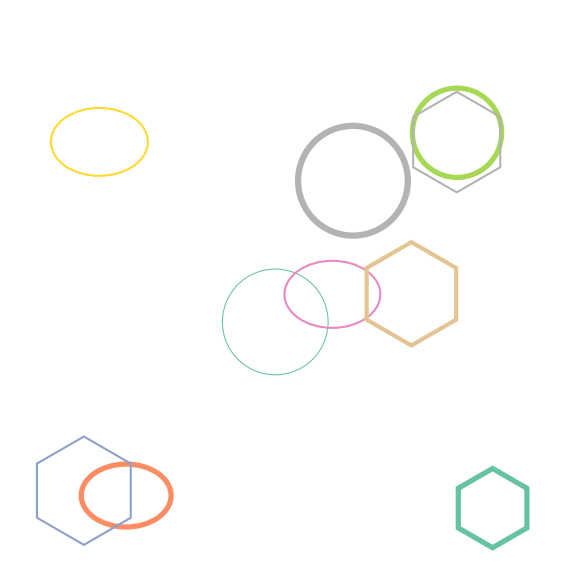[{"shape": "circle", "thickness": 0.5, "radius": 0.46, "center": [0.477, 0.442]}, {"shape": "hexagon", "thickness": 2.5, "radius": 0.34, "center": [0.853, 0.119]}, {"shape": "oval", "thickness": 2.5, "radius": 0.39, "center": [0.218, 0.141]}, {"shape": "hexagon", "thickness": 1, "radius": 0.47, "center": [0.145, 0.149]}, {"shape": "oval", "thickness": 1, "radius": 0.41, "center": [0.576, 0.489]}, {"shape": "circle", "thickness": 2.5, "radius": 0.39, "center": [0.791, 0.769]}, {"shape": "oval", "thickness": 1, "radius": 0.42, "center": [0.172, 0.753]}, {"shape": "hexagon", "thickness": 2, "radius": 0.45, "center": [0.712, 0.49]}, {"shape": "circle", "thickness": 3, "radius": 0.48, "center": [0.611, 0.686]}, {"shape": "hexagon", "thickness": 1, "radius": 0.44, "center": [0.791, 0.753]}]